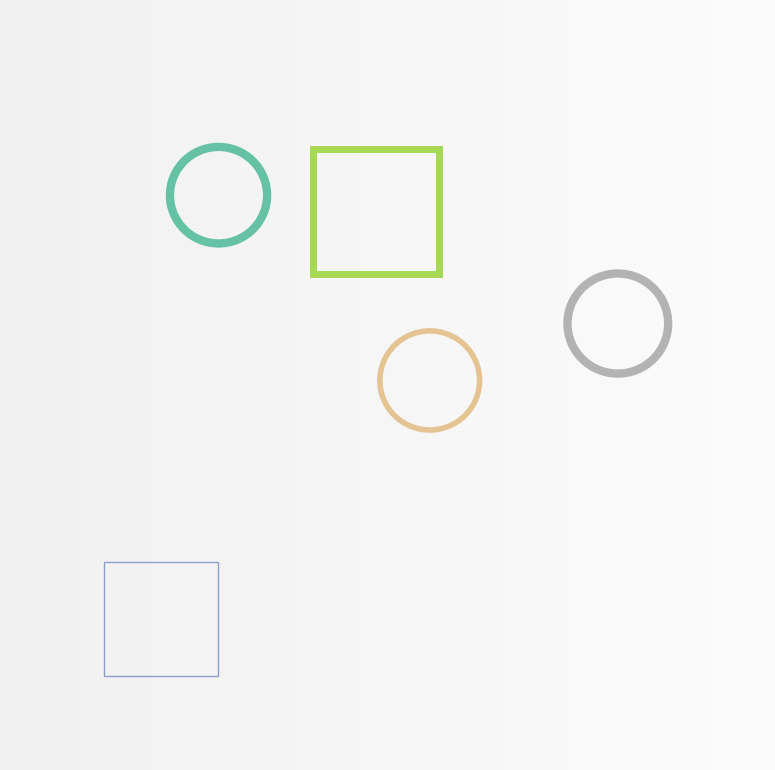[{"shape": "circle", "thickness": 3, "radius": 0.31, "center": [0.282, 0.747]}, {"shape": "square", "thickness": 0.5, "radius": 0.37, "center": [0.208, 0.196]}, {"shape": "square", "thickness": 2.5, "radius": 0.41, "center": [0.485, 0.725]}, {"shape": "circle", "thickness": 2, "radius": 0.32, "center": [0.554, 0.506]}, {"shape": "circle", "thickness": 3, "radius": 0.32, "center": [0.797, 0.58]}]